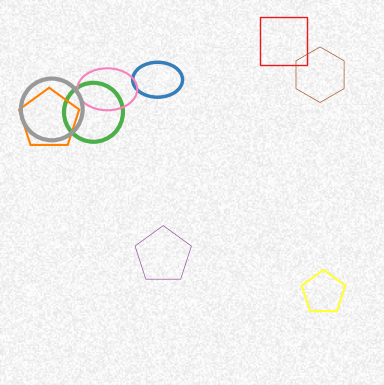[{"shape": "square", "thickness": 1, "radius": 0.31, "center": [0.736, 0.893]}, {"shape": "oval", "thickness": 2.5, "radius": 0.32, "center": [0.409, 0.793]}, {"shape": "circle", "thickness": 3, "radius": 0.38, "center": [0.243, 0.708]}, {"shape": "pentagon", "thickness": 0.5, "radius": 0.39, "center": [0.424, 0.337]}, {"shape": "pentagon", "thickness": 1.5, "radius": 0.41, "center": [0.128, 0.69]}, {"shape": "pentagon", "thickness": 1.5, "radius": 0.3, "center": [0.84, 0.24]}, {"shape": "hexagon", "thickness": 0.5, "radius": 0.36, "center": [0.831, 0.806]}, {"shape": "oval", "thickness": 1.5, "radius": 0.39, "center": [0.279, 0.768]}, {"shape": "circle", "thickness": 3, "radius": 0.4, "center": [0.135, 0.716]}]